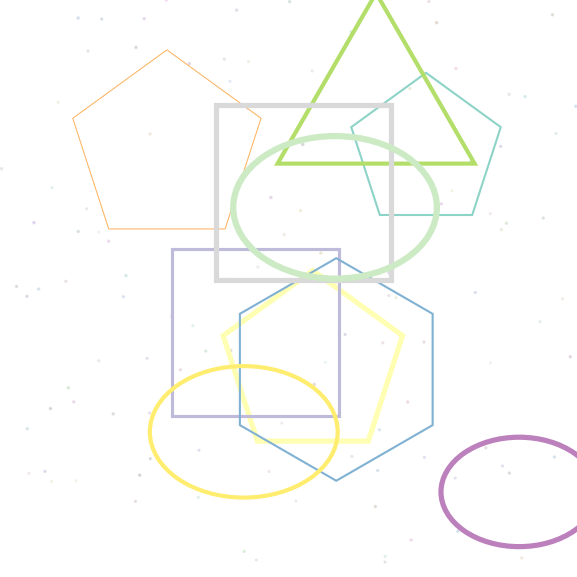[{"shape": "pentagon", "thickness": 1, "radius": 0.68, "center": [0.738, 0.737]}, {"shape": "pentagon", "thickness": 2.5, "radius": 0.82, "center": [0.542, 0.367]}, {"shape": "square", "thickness": 1.5, "radius": 0.73, "center": [0.443, 0.423]}, {"shape": "hexagon", "thickness": 1, "radius": 0.96, "center": [0.582, 0.359]}, {"shape": "pentagon", "thickness": 0.5, "radius": 0.86, "center": [0.289, 0.741]}, {"shape": "triangle", "thickness": 2, "radius": 0.98, "center": [0.651, 0.814]}, {"shape": "square", "thickness": 2.5, "radius": 0.76, "center": [0.526, 0.665]}, {"shape": "oval", "thickness": 2.5, "radius": 0.68, "center": [0.899, 0.147]}, {"shape": "oval", "thickness": 3, "radius": 0.88, "center": [0.58, 0.64]}, {"shape": "oval", "thickness": 2, "radius": 0.81, "center": [0.422, 0.251]}]